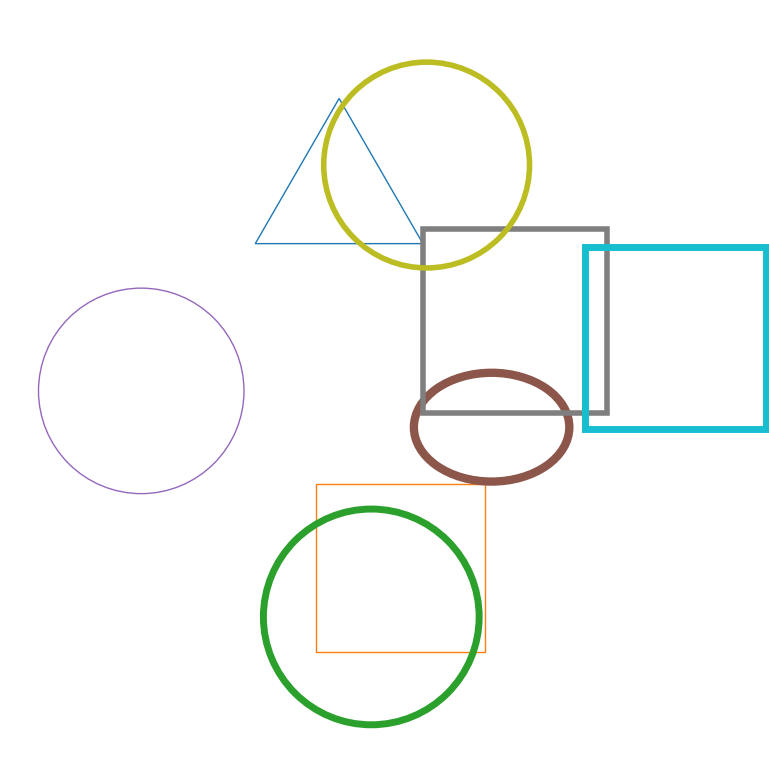[{"shape": "triangle", "thickness": 0.5, "radius": 0.63, "center": [0.44, 0.746]}, {"shape": "square", "thickness": 0.5, "radius": 0.55, "center": [0.52, 0.262]}, {"shape": "circle", "thickness": 2.5, "radius": 0.7, "center": [0.482, 0.199]}, {"shape": "circle", "thickness": 0.5, "radius": 0.67, "center": [0.183, 0.492]}, {"shape": "oval", "thickness": 3, "radius": 0.5, "center": [0.638, 0.445]}, {"shape": "square", "thickness": 2, "radius": 0.6, "center": [0.668, 0.584]}, {"shape": "circle", "thickness": 2, "radius": 0.67, "center": [0.554, 0.786]}, {"shape": "square", "thickness": 2.5, "radius": 0.59, "center": [0.877, 0.562]}]